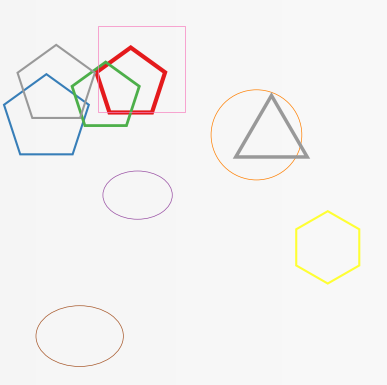[{"shape": "pentagon", "thickness": 3, "radius": 0.47, "center": [0.337, 0.783]}, {"shape": "pentagon", "thickness": 1.5, "radius": 0.58, "center": [0.12, 0.692]}, {"shape": "pentagon", "thickness": 2, "radius": 0.46, "center": [0.273, 0.748]}, {"shape": "oval", "thickness": 0.5, "radius": 0.45, "center": [0.355, 0.493]}, {"shape": "circle", "thickness": 0.5, "radius": 0.59, "center": [0.662, 0.65]}, {"shape": "hexagon", "thickness": 1.5, "radius": 0.47, "center": [0.846, 0.358]}, {"shape": "oval", "thickness": 0.5, "radius": 0.56, "center": [0.206, 0.127]}, {"shape": "square", "thickness": 0.5, "radius": 0.56, "center": [0.365, 0.821]}, {"shape": "pentagon", "thickness": 1.5, "radius": 0.52, "center": [0.145, 0.779]}, {"shape": "triangle", "thickness": 2.5, "radius": 0.53, "center": [0.701, 0.645]}]